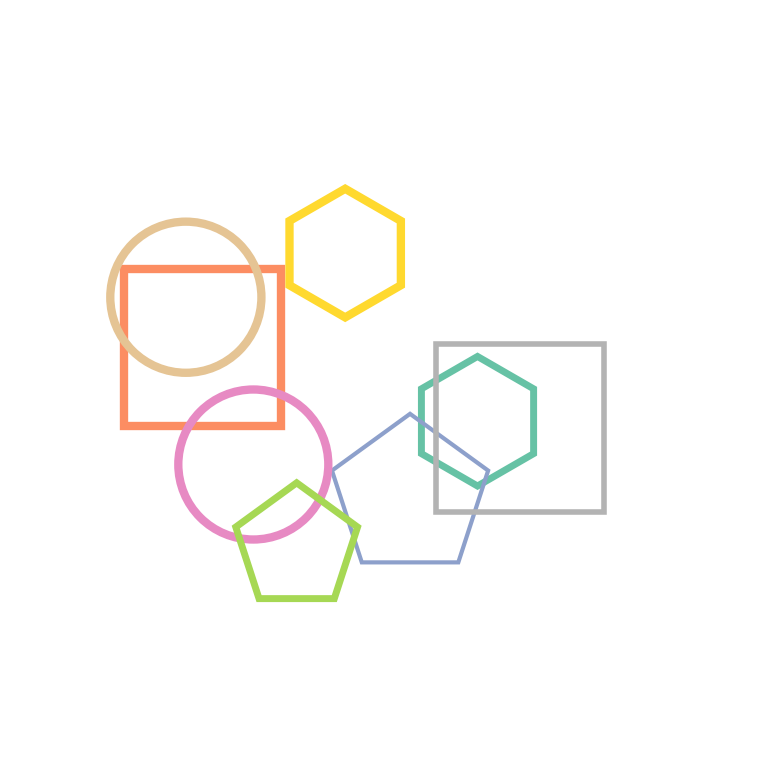[{"shape": "hexagon", "thickness": 2.5, "radius": 0.42, "center": [0.62, 0.453]}, {"shape": "square", "thickness": 3, "radius": 0.51, "center": [0.263, 0.549]}, {"shape": "pentagon", "thickness": 1.5, "radius": 0.53, "center": [0.533, 0.356]}, {"shape": "circle", "thickness": 3, "radius": 0.49, "center": [0.329, 0.397]}, {"shape": "pentagon", "thickness": 2.5, "radius": 0.42, "center": [0.385, 0.29]}, {"shape": "hexagon", "thickness": 3, "radius": 0.42, "center": [0.448, 0.671]}, {"shape": "circle", "thickness": 3, "radius": 0.49, "center": [0.241, 0.614]}, {"shape": "square", "thickness": 2, "radius": 0.54, "center": [0.675, 0.444]}]